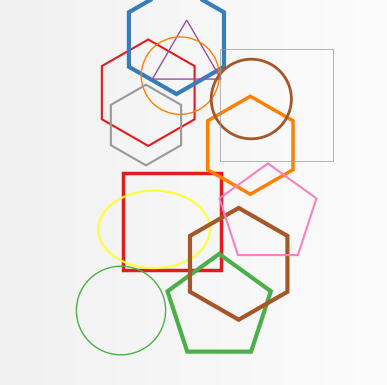[{"shape": "hexagon", "thickness": 1.5, "radius": 0.69, "center": [0.383, 0.759]}, {"shape": "square", "thickness": 2.5, "radius": 0.63, "center": [0.443, 0.424]}, {"shape": "hexagon", "thickness": 3, "radius": 0.71, "center": [0.455, 0.897]}, {"shape": "circle", "thickness": 1, "radius": 0.58, "center": [0.312, 0.193]}, {"shape": "pentagon", "thickness": 3, "radius": 0.7, "center": [0.566, 0.2]}, {"shape": "triangle", "thickness": 1, "radius": 0.51, "center": [0.482, 0.846]}, {"shape": "circle", "thickness": 1, "radius": 0.5, "center": [0.465, 0.804]}, {"shape": "hexagon", "thickness": 2.5, "radius": 0.64, "center": [0.646, 0.623]}, {"shape": "oval", "thickness": 1.5, "radius": 0.72, "center": [0.398, 0.404]}, {"shape": "hexagon", "thickness": 3, "radius": 0.73, "center": [0.616, 0.315]}, {"shape": "circle", "thickness": 2, "radius": 0.52, "center": [0.649, 0.743]}, {"shape": "pentagon", "thickness": 1.5, "radius": 0.66, "center": [0.691, 0.444]}, {"shape": "hexagon", "thickness": 1.5, "radius": 0.52, "center": [0.377, 0.675]}, {"shape": "square", "thickness": 0.5, "radius": 0.73, "center": [0.714, 0.727]}]